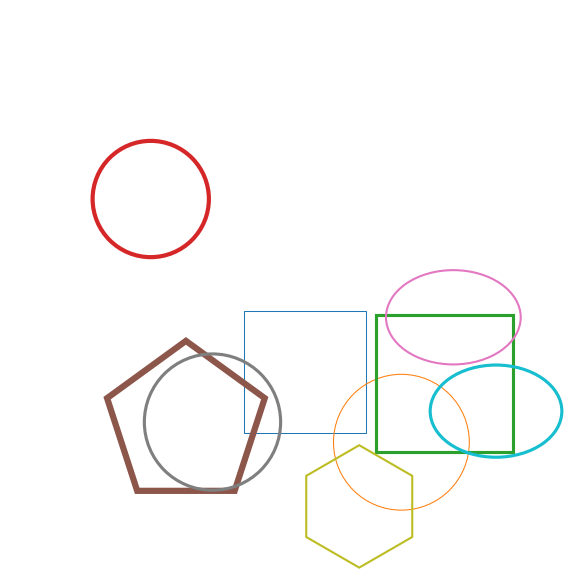[{"shape": "square", "thickness": 0.5, "radius": 0.53, "center": [0.529, 0.354]}, {"shape": "circle", "thickness": 0.5, "radius": 0.59, "center": [0.695, 0.233]}, {"shape": "square", "thickness": 1.5, "radius": 0.59, "center": [0.77, 0.335]}, {"shape": "circle", "thickness": 2, "radius": 0.5, "center": [0.261, 0.655]}, {"shape": "pentagon", "thickness": 3, "radius": 0.72, "center": [0.322, 0.265]}, {"shape": "oval", "thickness": 1, "radius": 0.58, "center": [0.785, 0.45]}, {"shape": "circle", "thickness": 1.5, "radius": 0.59, "center": [0.368, 0.268]}, {"shape": "hexagon", "thickness": 1, "radius": 0.53, "center": [0.622, 0.122]}, {"shape": "oval", "thickness": 1.5, "radius": 0.57, "center": [0.859, 0.287]}]